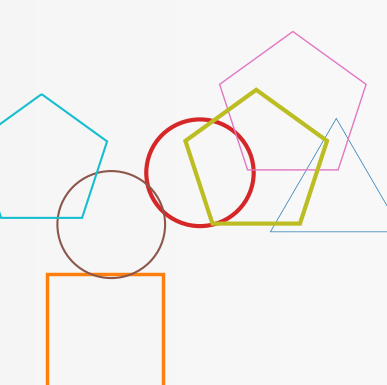[{"shape": "triangle", "thickness": 0.5, "radius": 0.98, "center": [0.868, 0.496]}, {"shape": "square", "thickness": 2.5, "radius": 0.74, "center": [0.271, 0.14]}, {"shape": "circle", "thickness": 3, "radius": 0.69, "center": [0.516, 0.551]}, {"shape": "circle", "thickness": 1.5, "radius": 0.69, "center": [0.287, 0.417]}, {"shape": "pentagon", "thickness": 1, "radius": 0.99, "center": [0.756, 0.719]}, {"shape": "pentagon", "thickness": 3, "radius": 0.96, "center": [0.661, 0.575]}, {"shape": "pentagon", "thickness": 1.5, "radius": 0.89, "center": [0.107, 0.578]}]